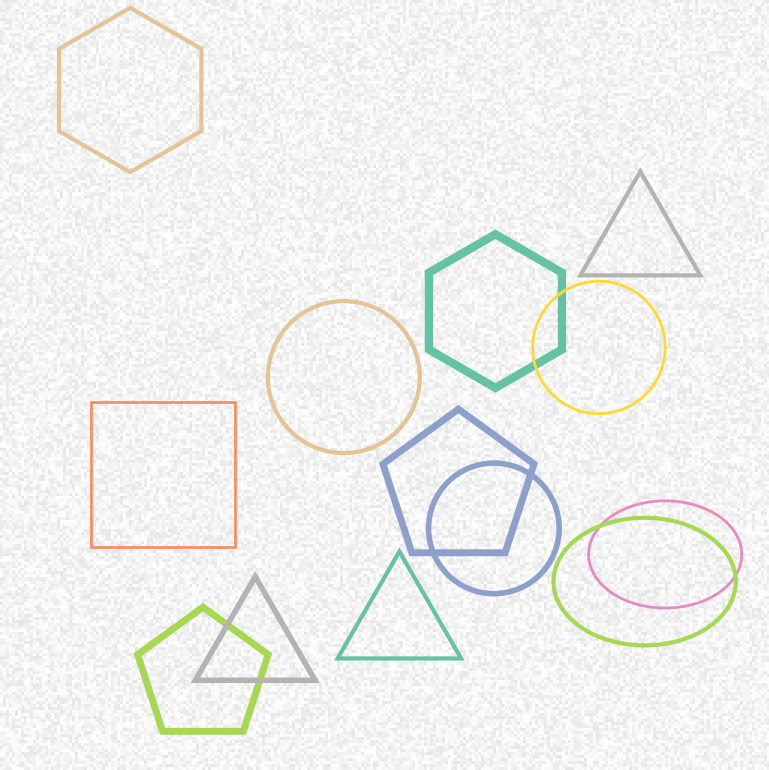[{"shape": "triangle", "thickness": 1.5, "radius": 0.46, "center": [0.519, 0.191]}, {"shape": "hexagon", "thickness": 3, "radius": 0.5, "center": [0.643, 0.596]}, {"shape": "square", "thickness": 1, "radius": 0.47, "center": [0.211, 0.384]}, {"shape": "pentagon", "thickness": 2.5, "radius": 0.52, "center": [0.595, 0.366]}, {"shape": "circle", "thickness": 2, "radius": 0.42, "center": [0.641, 0.314]}, {"shape": "oval", "thickness": 1, "radius": 0.5, "center": [0.864, 0.28]}, {"shape": "oval", "thickness": 1.5, "radius": 0.59, "center": [0.837, 0.245]}, {"shape": "pentagon", "thickness": 2.5, "radius": 0.45, "center": [0.264, 0.122]}, {"shape": "circle", "thickness": 1, "radius": 0.43, "center": [0.778, 0.549]}, {"shape": "circle", "thickness": 1.5, "radius": 0.49, "center": [0.447, 0.51]}, {"shape": "hexagon", "thickness": 1.5, "radius": 0.53, "center": [0.169, 0.883]}, {"shape": "triangle", "thickness": 1.5, "radius": 0.45, "center": [0.832, 0.687]}, {"shape": "triangle", "thickness": 2, "radius": 0.45, "center": [0.331, 0.161]}]